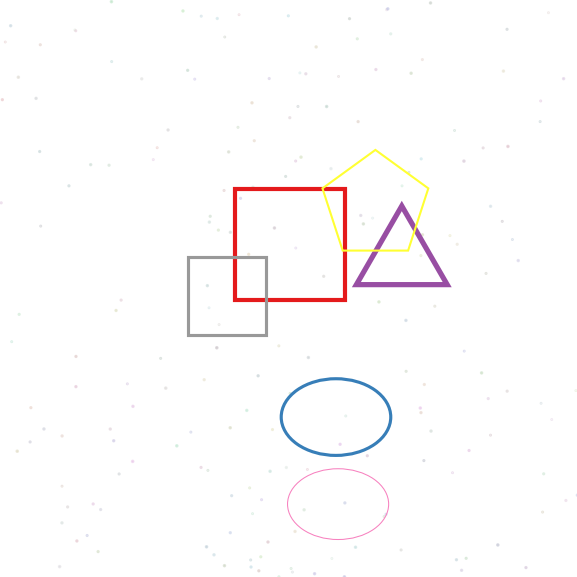[{"shape": "square", "thickness": 2, "radius": 0.48, "center": [0.502, 0.575]}, {"shape": "oval", "thickness": 1.5, "radius": 0.47, "center": [0.582, 0.277]}, {"shape": "triangle", "thickness": 2.5, "radius": 0.45, "center": [0.696, 0.552]}, {"shape": "pentagon", "thickness": 1, "radius": 0.48, "center": [0.65, 0.643]}, {"shape": "oval", "thickness": 0.5, "radius": 0.44, "center": [0.585, 0.126]}, {"shape": "square", "thickness": 1.5, "radius": 0.34, "center": [0.393, 0.487]}]